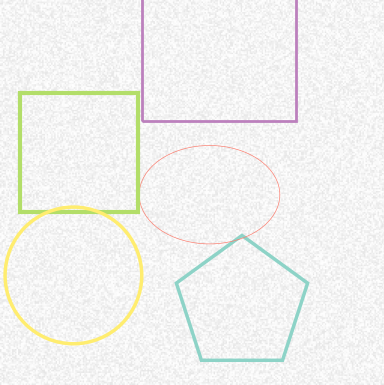[{"shape": "pentagon", "thickness": 2.5, "radius": 0.9, "center": [0.629, 0.209]}, {"shape": "oval", "thickness": 0.5, "radius": 0.91, "center": [0.544, 0.494]}, {"shape": "square", "thickness": 3, "radius": 0.77, "center": [0.205, 0.604]}, {"shape": "square", "thickness": 2, "radius": 1.0, "center": [0.569, 0.885]}, {"shape": "circle", "thickness": 2.5, "radius": 0.89, "center": [0.191, 0.285]}]